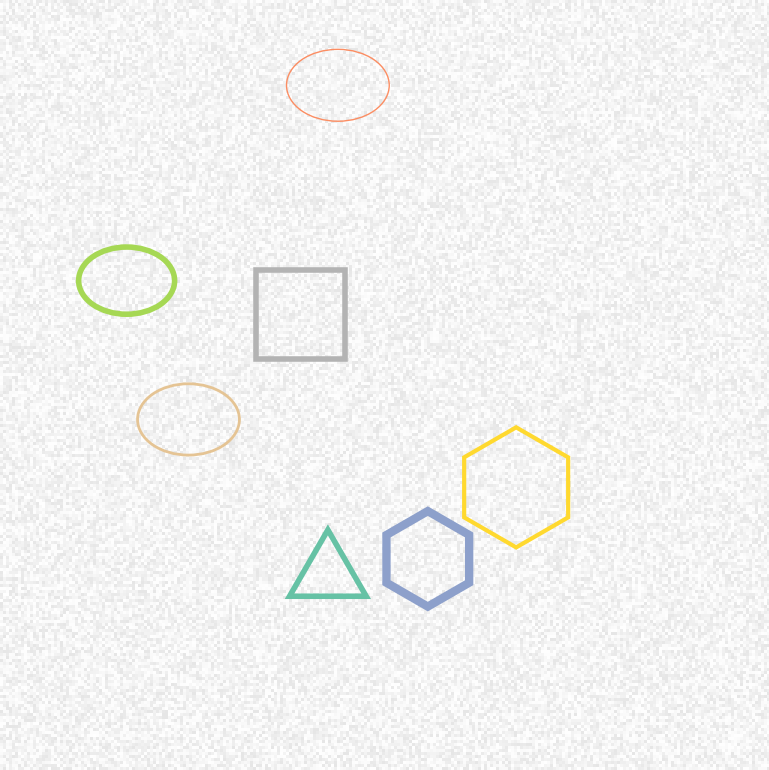[{"shape": "triangle", "thickness": 2, "radius": 0.29, "center": [0.426, 0.254]}, {"shape": "oval", "thickness": 0.5, "radius": 0.33, "center": [0.439, 0.889]}, {"shape": "hexagon", "thickness": 3, "radius": 0.31, "center": [0.556, 0.274]}, {"shape": "oval", "thickness": 2, "radius": 0.31, "center": [0.164, 0.636]}, {"shape": "hexagon", "thickness": 1.5, "radius": 0.39, "center": [0.67, 0.367]}, {"shape": "oval", "thickness": 1, "radius": 0.33, "center": [0.245, 0.455]}, {"shape": "square", "thickness": 2, "radius": 0.29, "center": [0.39, 0.592]}]